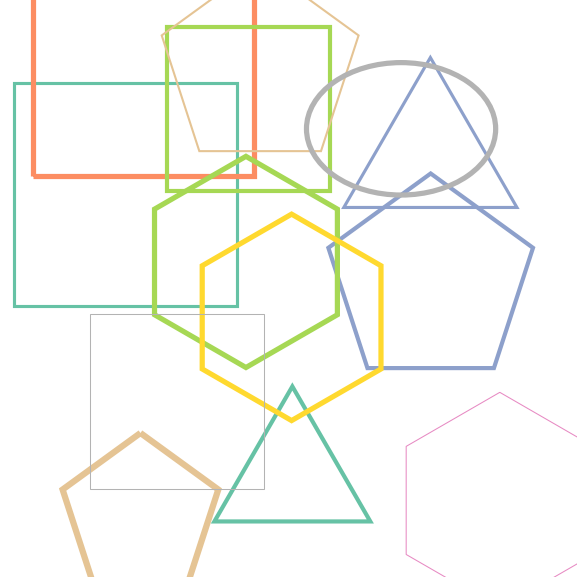[{"shape": "triangle", "thickness": 2, "radius": 0.78, "center": [0.506, 0.174]}, {"shape": "square", "thickness": 1.5, "radius": 0.97, "center": [0.217, 0.663]}, {"shape": "square", "thickness": 2.5, "radius": 0.96, "center": [0.249, 0.885]}, {"shape": "triangle", "thickness": 1.5, "radius": 0.87, "center": [0.745, 0.726]}, {"shape": "pentagon", "thickness": 2, "radius": 0.93, "center": [0.746, 0.512]}, {"shape": "hexagon", "thickness": 0.5, "radius": 0.94, "center": [0.865, 0.133]}, {"shape": "hexagon", "thickness": 2.5, "radius": 0.91, "center": [0.426, 0.546]}, {"shape": "square", "thickness": 2, "radius": 0.71, "center": [0.43, 0.81]}, {"shape": "hexagon", "thickness": 2.5, "radius": 0.89, "center": [0.505, 0.45]}, {"shape": "pentagon", "thickness": 3, "radius": 0.71, "center": [0.243, 0.108]}, {"shape": "pentagon", "thickness": 1, "radius": 0.9, "center": [0.45, 0.882]}, {"shape": "square", "thickness": 0.5, "radius": 0.75, "center": [0.306, 0.304]}, {"shape": "oval", "thickness": 2.5, "radius": 0.82, "center": [0.695, 0.776]}]